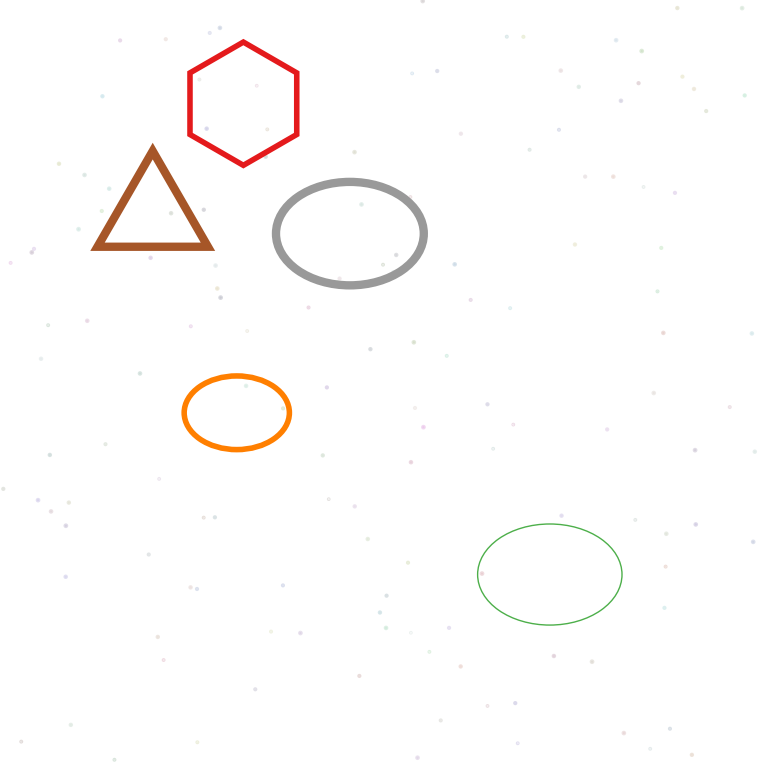[{"shape": "hexagon", "thickness": 2, "radius": 0.4, "center": [0.316, 0.865]}, {"shape": "oval", "thickness": 0.5, "radius": 0.47, "center": [0.714, 0.254]}, {"shape": "oval", "thickness": 2, "radius": 0.34, "center": [0.308, 0.464]}, {"shape": "triangle", "thickness": 3, "radius": 0.41, "center": [0.198, 0.721]}, {"shape": "oval", "thickness": 3, "radius": 0.48, "center": [0.454, 0.697]}]